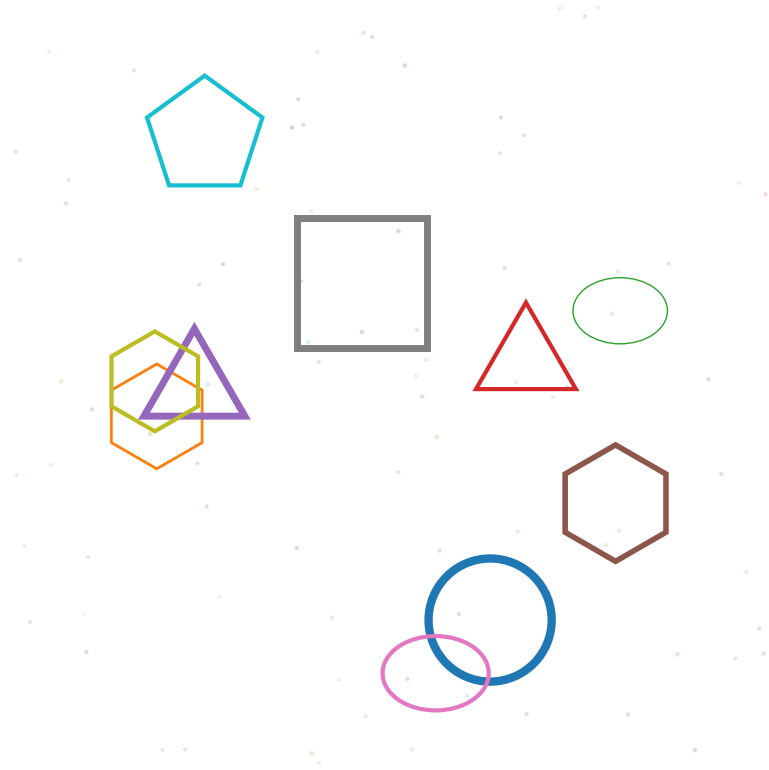[{"shape": "circle", "thickness": 3, "radius": 0.4, "center": [0.637, 0.195]}, {"shape": "hexagon", "thickness": 1, "radius": 0.34, "center": [0.204, 0.459]}, {"shape": "oval", "thickness": 0.5, "radius": 0.31, "center": [0.805, 0.596]}, {"shape": "triangle", "thickness": 1.5, "radius": 0.37, "center": [0.683, 0.532]}, {"shape": "triangle", "thickness": 2.5, "radius": 0.38, "center": [0.252, 0.497]}, {"shape": "hexagon", "thickness": 2, "radius": 0.38, "center": [0.799, 0.347]}, {"shape": "oval", "thickness": 1.5, "radius": 0.34, "center": [0.566, 0.126]}, {"shape": "square", "thickness": 2.5, "radius": 0.42, "center": [0.471, 0.633]}, {"shape": "hexagon", "thickness": 1.5, "radius": 0.32, "center": [0.201, 0.505]}, {"shape": "pentagon", "thickness": 1.5, "radius": 0.39, "center": [0.266, 0.823]}]